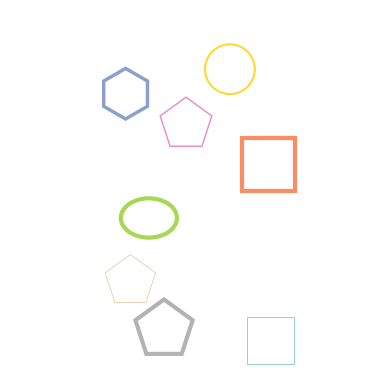[{"shape": "square", "thickness": 0.5, "radius": 0.31, "center": [0.703, 0.116]}, {"shape": "square", "thickness": 3, "radius": 0.34, "center": [0.698, 0.574]}, {"shape": "hexagon", "thickness": 2.5, "radius": 0.33, "center": [0.326, 0.757]}, {"shape": "pentagon", "thickness": 1, "radius": 0.35, "center": [0.483, 0.677]}, {"shape": "oval", "thickness": 3, "radius": 0.36, "center": [0.387, 0.434]}, {"shape": "circle", "thickness": 1.5, "radius": 0.32, "center": [0.597, 0.82]}, {"shape": "pentagon", "thickness": 0.5, "radius": 0.34, "center": [0.339, 0.27]}, {"shape": "pentagon", "thickness": 3, "radius": 0.39, "center": [0.426, 0.144]}]